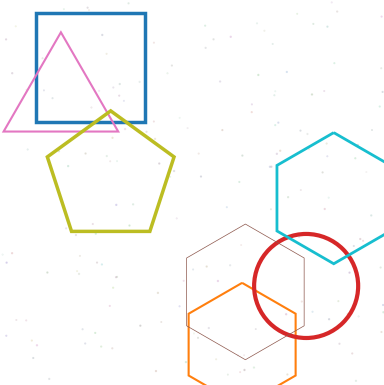[{"shape": "square", "thickness": 2.5, "radius": 0.71, "center": [0.236, 0.826]}, {"shape": "hexagon", "thickness": 1.5, "radius": 0.8, "center": [0.629, 0.105]}, {"shape": "circle", "thickness": 3, "radius": 0.68, "center": [0.795, 0.257]}, {"shape": "hexagon", "thickness": 0.5, "radius": 0.88, "center": [0.637, 0.242]}, {"shape": "triangle", "thickness": 1.5, "radius": 0.86, "center": [0.158, 0.744]}, {"shape": "pentagon", "thickness": 2.5, "radius": 0.87, "center": [0.288, 0.539]}, {"shape": "hexagon", "thickness": 2, "radius": 0.85, "center": [0.867, 0.485]}]